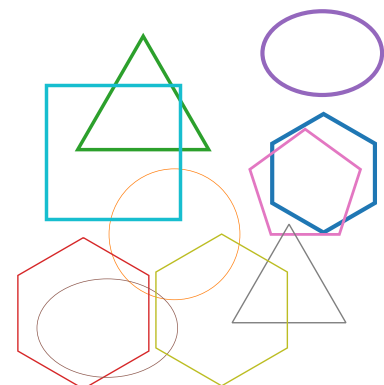[{"shape": "hexagon", "thickness": 3, "radius": 0.77, "center": [0.84, 0.55]}, {"shape": "circle", "thickness": 0.5, "radius": 0.85, "center": [0.453, 0.391]}, {"shape": "triangle", "thickness": 2.5, "radius": 0.98, "center": [0.372, 0.71]}, {"shape": "hexagon", "thickness": 1, "radius": 0.98, "center": [0.217, 0.186]}, {"shape": "oval", "thickness": 3, "radius": 0.78, "center": [0.837, 0.862]}, {"shape": "oval", "thickness": 0.5, "radius": 0.91, "center": [0.279, 0.148]}, {"shape": "pentagon", "thickness": 2, "radius": 0.76, "center": [0.793, 0.513]}, {"shape": "triangle", "thickness": 1, "radius": 0.85, "center": [0.751, 0.247]}, {"shape": "hexagon", "thickness": 1, "radius": 0.99, "center": [0.576, 0.195]}, {"shape": "square", "thickness": 2.5, "radius": 0.87, "center": [0.293, 0.606]}]